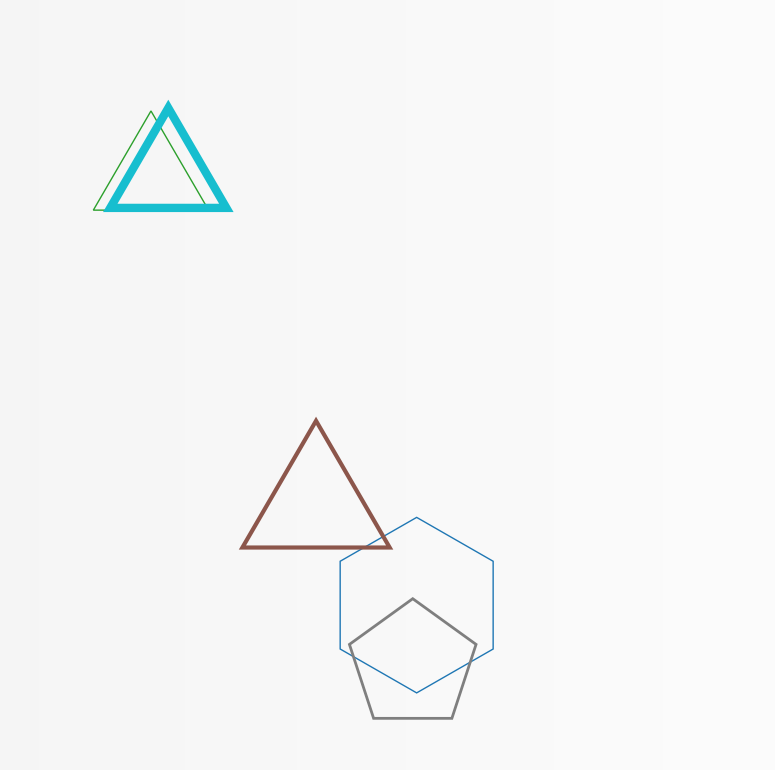[{"shape": "hexagon", "thickness": 0.5, "radius": 0.57, "center": [0.538, 0.214]}, {"shape": "triangle", "thickness": 0.5, "radius": 0.43, "center": [0.195, 0.77]}, {"shape": "triangle", "thickness": 1.5, "radius": 0.55, "center": [0.408, 0.344]}, {"shape": "pentagon", "thickness": 1, "radius": 0.43, "center": [0.533, 0.137]}, {"shape": "triangle", "thickness": 3, "radius": 0.43, "center": [0.217, 0.773]}]